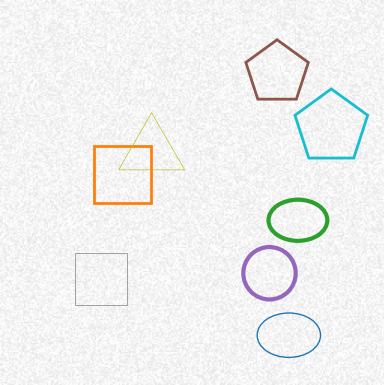[{"shape": "oval", "thickness": 1, "radius": 0.41, "center": [0.75, 0.129]}, {"shape": "square", "thickness": 2, "radius": 0.37, "center": [0.318, 0.547]}, {"shape": "oval", "thickness": 3, "radius": 0.38, "center": [0.774, 0.428]}, {"shape": "circle", "thickness": 3, "radius": 0.34, "center": [0.7, 0.29]}, {"shape": "pentagon", "thickness": 2, "radius": 0.43, "center": [0.72, 0.811]}, {"shape": "square", "thickness": 0.5, "radius": 0.34, "center": [0.262, 0.275]}, {"shape": "triangle", "thickness": 0.5, "radius": 0.49, "center": [0.394, 0.608]}, {"shape": "pentagon", "thickness": 2, "radius": 0.5, "center": [0.861, 0.67]}]